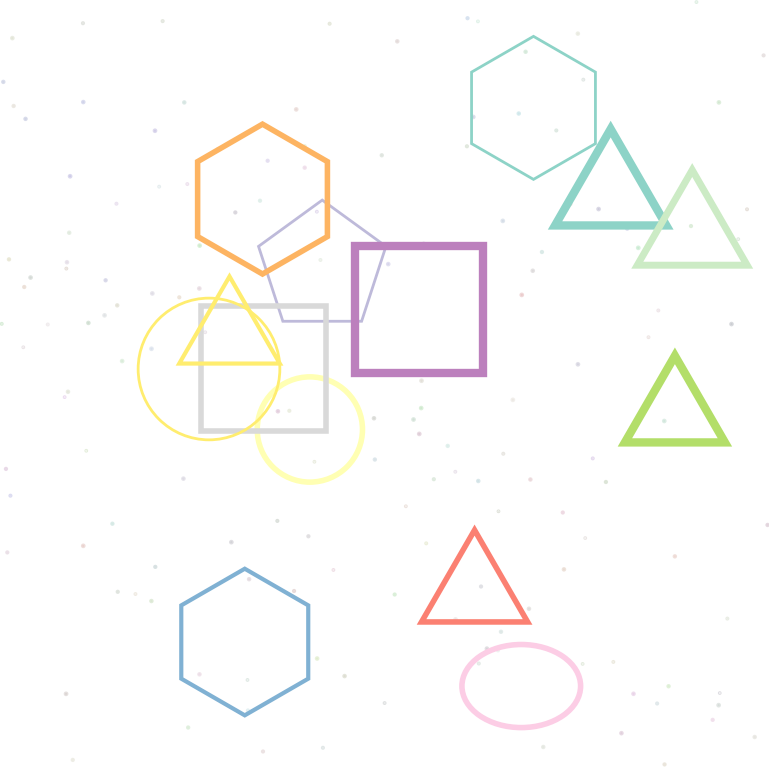[{"shape": "triangle", "thickness": 3, "radius": 0.42, "center": [0.793, 0.749]}, {"shape": "hexagon", "thickness": 1, "radius": 0.46, "center": [0.693, 0.86]}, {"shape": "circle", "thickness": 2, "radius": 0.34, "center": [0.402, 0.442]}, {"shape": "pentagon", "thickness": 1, "radius": 0.43, "center": [0.418, 0.653]}, {"shape": "triangle", "thickness": 2, "radius": 0.4, "center": [0.616, 0.232]}, {"shape": "hexagon", "thickness": 1.5, "radius": 0.48, "center": [0.318, 0.166]}, {"shape": "hexagon", "thickness": 2, "radius": 0.49, "center": [0.341, 0.741]}, {"shape": "triangle", "thickness": 3, "radius": 0.37, "center": [0.876, 0.463]}, {"shape": "oval", "thickness": 2, "radius": 0.39, "center": [0.677, 0.109]}, {"shape": "square", "thickness": 2, "radius": 0.41, "center": [0.343, 0.521]}, {"shape": "square", "thickness": 3, "radius": 0.41, "center": [0.544, 0.598]}, {"shape": "triangle", "thickness": 2.5, "radius": 0.41, "center": [0.899, 0.697]}, {"shape": "triangle", "thickness": 1.5, "radius": 0.38, "center": [0.298, 0.566]}, {"shape": "circle", "thickness": 1, "radius": 0.46, "center": [0.271, 0.521]}]